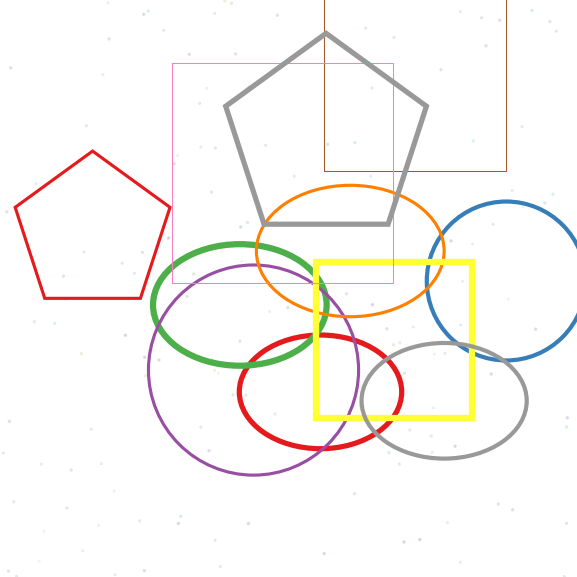[{"shape": "pentagon", "thickness": 1.5, "radius": 0.7, "center": [0.16, 0.597]}, {"shape": "oval", "thickness": 2.5, "radius": 0.7, "center": [0.555, 0.321]}, {"shape": "circle", "thickness": 2, "radius": 0.69, "center": [0.877, 0.513]}, {"shape": "oval", "thickness": 3, "radius": 0.75, "center": [0.415, 0.471]}, {"shape": "circle", "thickness": 1.5, "radius": 0.91, "center": [0.439, 0.358]}, {"shape": "oval", "thickness": 1.5, "radius": 0.81, "center": [0.607, 0.564]}, {"shape": "square", "thickness": 3, "radius": 0.67, "center": [0.683, 0.41]}, {"shape": "square", "thickness": 0.5, "radius": 0.79, "center": [0.719, 0.861]}, {"shape": "square", "thickness": 0.5, "radius": 0.95, "center": [0.489, 0.699]}, {"shape": "pentagon", "thickness": 2.5, "radius": 0.91, "center": [0.565, 0.759]}, {"shape": "oval", "thickness": 2, "radius": 0.72, "center": [0.769, 0.305]}]